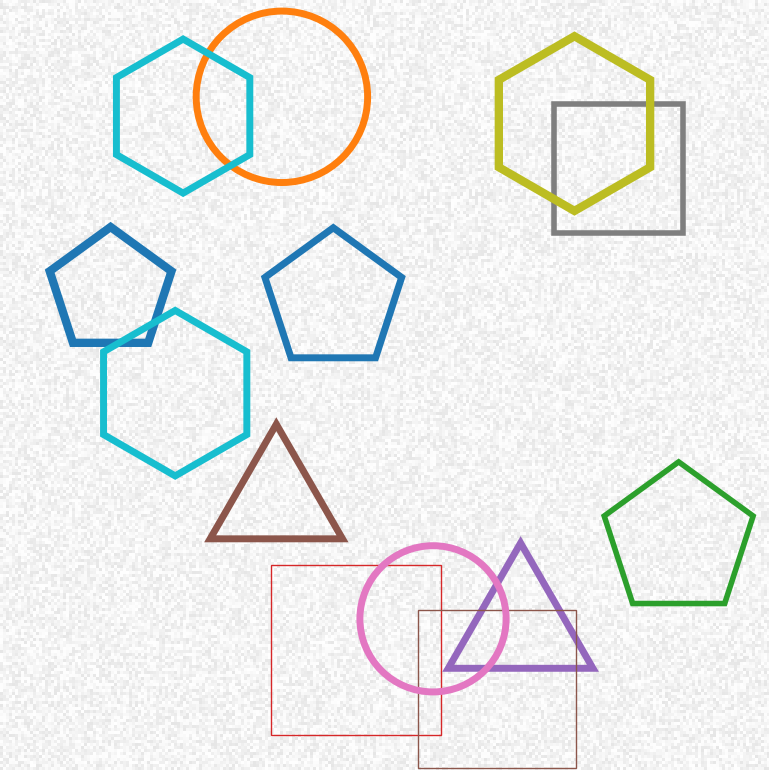[{"shape": "pentagon", "thickness": 2.5, "radius": 0.47, "center": [0.433, 0.611]}, {"shape": "pentagon", "thickness": 3, "radius": 0.42, "center": [0.144, 0.622]}, {"shape": "circle", "thickness": 2.5, "radius": 0.56, "center": [0.366, 0.874]}, {"shape": "pentagon", "thickness": 2, "radius": 0.51, "center": [0.881, 0.298]}, {"shape": "square", "thickness": 0.5, "radius": 0.55, "center": [0.463, 0.156]}, {"shape": "triangle", "thickness": 2.5, "radius": 0.54, "center": [0.676, 0.186]}, {"shape": "square", "thickness": 0.5, "radius": 0.51, "center": [0.646, 0.105]}, {"shape": "triangle", "thickness": 2.5, "radius": 0.5, "center": [0.359, 0.35]}, {"shape": "circle", "thickness": 2.5, "radius": 0.47, "center": [0.562, 0.196]}, {"shape": "square", "thickness": 2, "radius": 0.42, "center": [0.803, 0.781]}, {"shape": "hexagon", "thickness": 3, "radius": 0.57, "center": [0.746, 0.84]}, {"shape": "hexagon", "thickness": 2.5, "radius": 0.5, "center": [0.238, 0.849]}, {"shape": "hexagon", "thickness": 2.5, "radius": 0.54, "center": [0.228, 0.489]}]